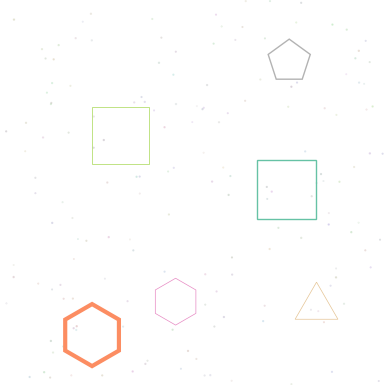[{"shape": "square", "thickness": 1, "radius": 0.38, "center": [0.745, 0.507]}, {"shape": "hexagon", "thickness": 3, "radius": 0.4, "center": [0.239, 0.13]}, {"shape": "hexagon", "thickness": 0.5, "radius": 0.3, "center": [0.456, 0.216]}, {"shape": "square", "thickness": 0.5, "radius": 0.37, "center": [0.313, 0.648]}, {"shape": "triangle", "thickness": 0.5, "radius": 0.32, "center": [0.822, 0.203]}, {"shape": "pentagon", "thickness": 1, "radius": 0.29, "center": [0.751, 0.841]}]